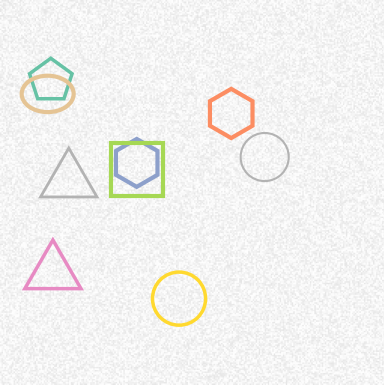[{"shape": "pentagon", "thickness": 2.5, "radius": 0.29, "center": [0.132, 0.791]}, {"shape": "hexagon", "thickness": 3, "radius": 0.32, "center": [0.601, 0.705]}, {"shape": "hexagon", "thickness": 3, "radius": 0.31, "center": [0.355, 0.577]}, {"shape": "triangle", "thickness": 2.5, "radius": 0.42, "center": [0.137, 0.292]}, {"shape": "square", "thickness": 3, "radius": 0.34, "center": [0.355, 0.56]}, {"shape": "circle", "thickness": 2.5, "radius": 0.34, "center": [0.465, 0.224]}, {"shape": "oval", "thickness": 3, "radius": 0.34, "center": [0.124, 0.756]}, {"shape": "triangle", "thickness": 2, "radius": 0.42, "center": [0.179, 0.531]}, {"shape": "circle", "thickness": 1.5, "radius": 0.31, "center": [0.687, 0.592]}]